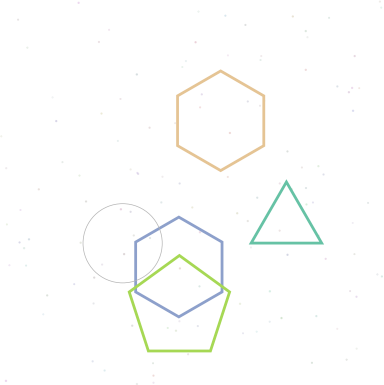[{"shape": "triangle", "thickness": 2, "radius": 0.53, "center": [0.744, 0.421]}, {"shape": "hexagon", "thickness": 2, "radius": 0.65, "center": [0.465, 0.306]}, {"shape": "pentagon", "thickness": 2, "radius": 0.69, "center": [0.466, 0.199]}, {"shape": "hexagon", "thickness": 2, "radius": 0.65, "center": [0.573, 0.686]}, {"shape": "circle", "thickness": 0.5, "radius": 0.51, "center": [0.319, 0.368]}]